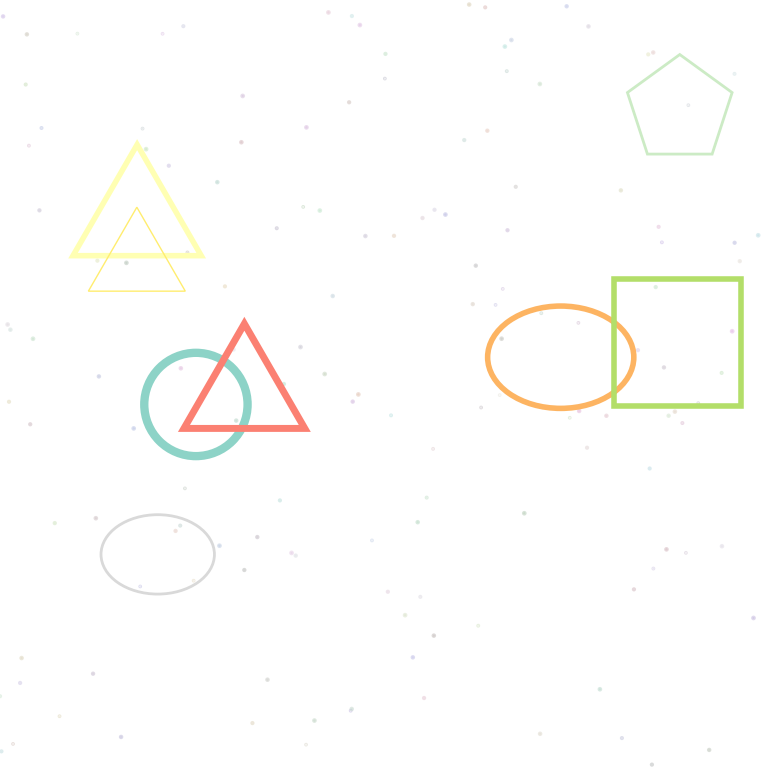[{"shape": "circle", "thickness": 3, "radius": 0.34, "center": [0.254, 0.475]}, {"shape": "triangle", "thickness": 2, "radius": 0.48, "center": [0.178, 0.716]}, {"shape": "triangle", "thickness": 2.5, "radius": 0.45, "center": [0.317, 0.489]}, {"shape": "oval", "thickness": 2, "radius": 0.47, "center": [0.728, 0.536]}, {"shape": "square", "thickness": 2, "radius": 0.41, "center": [0.88, 0.555]}, {"shape": "oval", "thickness": 1, "radius": 0.37, "center": [0.205, 0.28]}, {"shape": "pentagon", "thickness": 1, "radius": 0.36, "center": [0.883, 0.858]}, {"shape": "triangle", "thickness": 0.5, "radius": 0.36, "center": [0.178, 0.658]}]